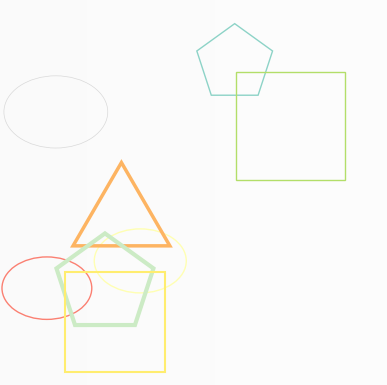[{"shape": "pentagon", "thickness": 1, "radius": 0.51, "center": [0.606, 0.836]}, {"shape": "oval", "thickness": 1, "radius": 0.59, "center": [0.362, 0.322]}, {"shape": "oval", "thickness": 1, "radius": 0.58, "center": [0.121, 0.252]}, {"shape": "triangle", "thickness": 2.5, "radius": 0.72, "center": [0.313, 0.434]}, {"shape": "square", "thickness": 1, "radius": 0.7, "center": [0.749, 0.674]}, {"shape": "oval", "thickness": 0.5, "radius": 0.67, "center": [0.144, 0.709]}, {"shape": "pentagon", "thickness": 3, "radius": 0.66, "center": [0.271, 0.262]}, {"shape": "square", "thickness": 1.5, "radius": 0.65, "center": [0.296, 0.164]}]